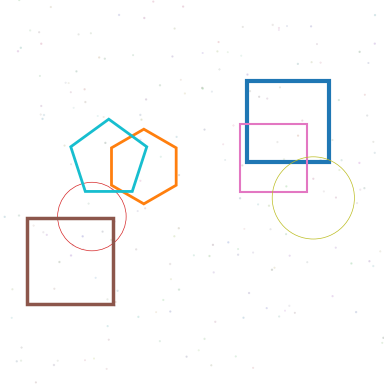[{"shape": "square", "thickness": 3, "radius": 0.53, "center": [0.748, 0.684]}, {"shape": "hexagon", "thickness": 2, "radius": 0.49, "center": [0.374, 0.567]}, {"shape": "circle", "thickness": 0.5, "radius": 0.44, "center": [0.239, 0.438]}, {"shape": "square", "thickness": 2.5, "radius": 0.56, "center": [0.181, 0.322]}, {"shape": "square", "thickness": 1.5, "radius": 0.44, "center": [0.71, 0.59]}, {"shape": "circle", "thickness": 0.5, "radius": 0.53, "center": [0.814, 0.486]}, {"shape": "pentagon", "thickness": 2, "radius": 0.52, "center": [0.282, 0.587]}]